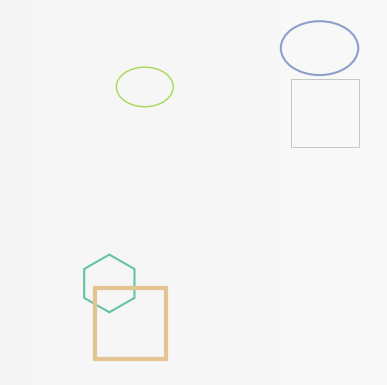[{"shape": "hexagon", "thickness": 1.5, "radius": 0.37, "center": [0.282, 0.264]}, {"shape": "oval", "thickness": 1.5, "radius": 0.5, "center": [0.825, 0.875]}, {"shape": "oval", "thickness": 1, "radius": 0.37, "center": [0.374, 0.774]}, {"shape": "square", "thickness": 3, "radius": 0.46, "center": [0.336, 0.16]}, {"shape": "square", "thickness": 0.5, "radius": 0.44, "center": [0.839, 0.705]}]